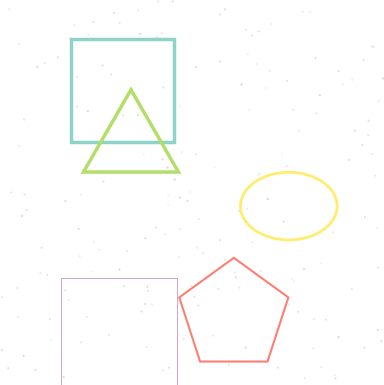[{"shape": "square", "thickness": 2.5, "radius": 0.67, "center": [0.319, 0.766]}, {"shape": "pentagon", "thickness": 1.5, "radius": 0.74, "center": [0.607, 0.181]}, {"shape": "triangle", "thickness": 2.5, "radius": 0.71, "center": [0.34, 0.624]}, {"shape": "square", "thickness": 0.5, "radius": 0.75, "center": [0.309, 0.128]}, {"shape": "oval", "thickness": 2, "radius": 0.63, "center": [0.75, 0.465]}]